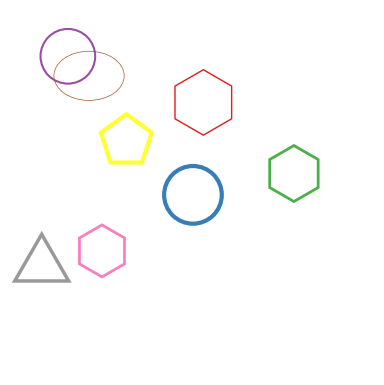[{"shape": "hexagon", "thickness": 1, "radius": 0.42, "center": [0.528, 0.734]}, {"shape": "circle", "thickness": 3, "radius": 0.37, "center": [0.501, 0.494]}, {"shape": "hexagon", "thickness": 2, "radius": 0.36, "center": [0.763, 0.549]}, {"shape": "circle", "thickness": 1.5, "radius": 0.35, "center": [0.176, 0.854]}, {"shape": "pentagon", "thickness": 3, "radius": 0.35, "center": [0.328, 0.634]}, {"shape": "oval", "thickness": 0.5, "radius": 0.46, "center": [0.231, 0.803]}, {"shape": "hexagon", "thickness": 2, "radius": 0.34, "center": [0.265, 0.348]}, {"shape": "triangle", "thickness": 2.5, "radius": 0.4, "center": [0.108, 0.311]}]